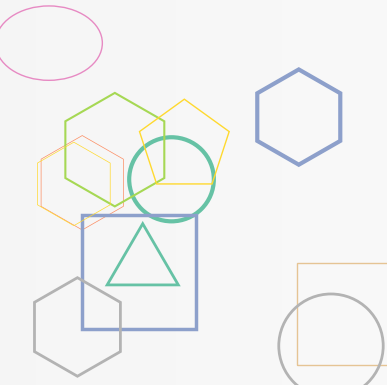[{"shape": "circle", "thickness": 3, "radius": 0.55, "center": [0.443, 0.534]}, {"shape": "triangle", "thickness": 2, "radius": 0.53, "center": [0.368, 0.313]}, {"shape": "hexagon", "thickness": 0.5, "radius": 0.61, "center": [0.212, 0.525]}, {"shape": "hexagon", "thickness": 3, "radius": 0.62, "center": [0.771, 0.696]}, {"shape": "square", "thickness": 2.5, "radius": 0.74, "center": [0.359, 0.294]}, {"shape": "oval", "thickness": 1, "radius": 0.69, "center": [0.126, 0.888]}, {"shape": "hexagon", "thickness": 1.5, "radius": 0.74, "center": [0.296, 0.611]}, {"shape": "hexagon", "thickness": 0.5, "radius": 0.54, "center": [0.191, 0.522]}, {"shape": "pentagon", "thickness": 1, "radius": 0.61, "center": [0.476, 0.621]}, {"shape": "square", "thickness": 1, "radius": 0.66, "center": [0.899, 0.184]}, {"shape": "hexagon", "thickness": 2, "radius": 0.64, "center": [0.2, 0.151]}, {"shape": "circle", "thickness": 2, "radius": 0.67, "center": [0.854, 0.102]}]